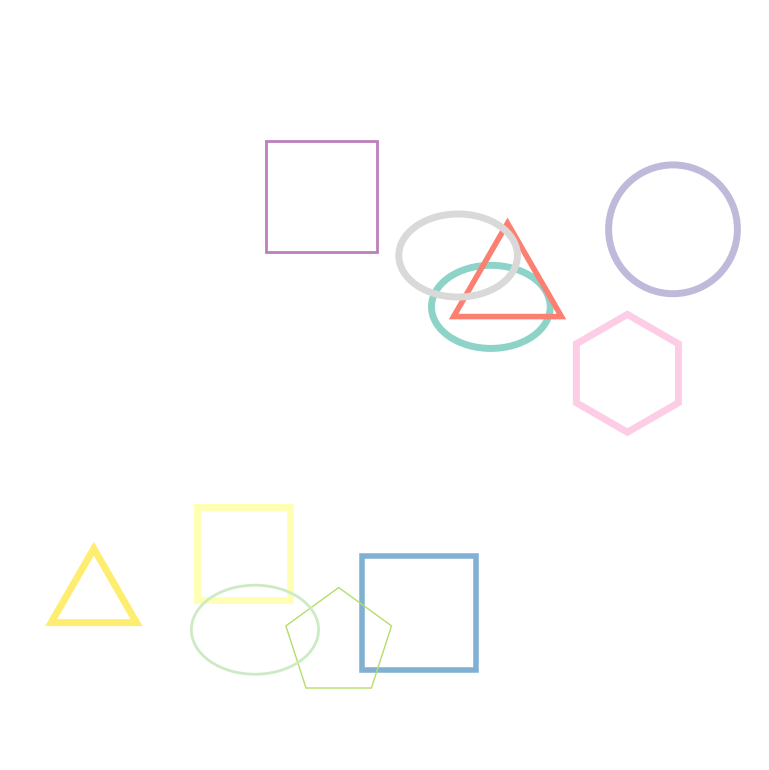[{"shape": "oval", "thickness": 2.5, "radius": 0.39, "center": [0.637, 0.601]}, {"shape": "square", "thickness": 2.5, "radius": 0.3, "center": [0.316, 0.282]}, {"shape": "circle", "thickness": 2.5, "radius": 0.42, "center": [0.874, 0.702]}, {"shape": "triangle", "thickness": 2, "radius": 0.4, "center": [0.659, 0.629]}, {"shape": "square", "thickness": 2, "radius": 0.37, "center": [0.545, 0.204]}, {"shape": "pentagon", "thickness": 0.5, "radius": 0.36, "center": [0.44, 0.165]}, {"shape": "hexagon", "thickness": 2.5, "radius": 0.38, "center": [0.815, 0.515]}, {"shape": "oval", "thickness": 2.5, "radius": 0.39, "center": [0.595, 0.668]}, {"shape": "square", "thickness": 1, "radius": 0.36, "center": [0.418, 0.745]}, {"shape": "oval", "thickness": 1, "radius": 0.41, "center": [0.331, 0.182]}, {"shape": "triangle", "thickness": 2.5, "radius": 0.32, "center": [0.122, 0.223]}]